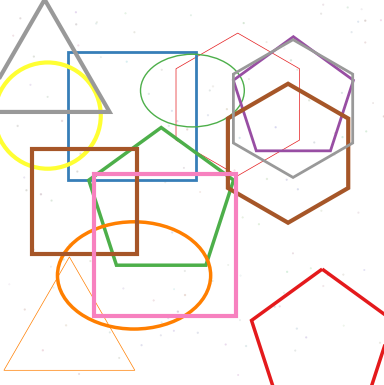[{"shape": "pentagon", "thickness": 2.5, "radius": 0.96, "center": [0.837, 0.108]}, {"shape": "hexagon", "thickness": 0.5, "radius": 0.93, "center": [0.618, 0.729]}, {"shape": "square", "thickness": 2, "radius": 0.83, "center": [0.343, 0.698]}, {"shape": "oval", "thickness": 1, "radius": 0.67, "center": [0.5, 0.765]}, {"shape": "pentagon", "thickness": 2.5, "radius": 0.99, "center": [0.419, 0.471]}, {"shape": "pentagon", "thickness": 2, "radius": 0.82, "center": [0.762, 0.741]}, {"shape": "oval", "thickness": 2.5, "radius": 0.99, "center": [0.348, 0.285]}, {"shape": "triangle", "thickness": 0.5, "radius": 0.98, "center": [0.18, 0.136]}, {"shape": "circle", "thickness": 3, "radius": 0.69, "center": [0.124, 0.7]}, {"shape": "square", "thickness": 3, "radius": 0.68, "center": [0.218, 0.476]}, {"shape": "hexagon", "thickness": 3, "radius": 0.9, "center": [0.748, 0.602]}, {"shape": "square", "thickness": 3, "radius": 0.92, "center": [0.429, 0.363]}, {"shape": "triangle", "thickness": 3, "radius": 0.97, "center": [0.116, 0.807]}, {"shape": "hexagon", "thickness": 2, "radius": 0.89, "center": [0.761, 0.718]}]